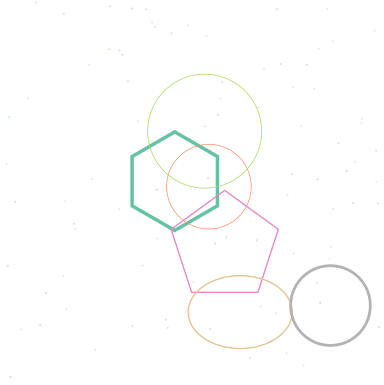[{"shape": "hexagon", "thickness": 2.5, "radius": 0.64, "center": [0.454, 0.529]}, {"shape": "circle", "thickness": 0.5, "radius": 0.55, "center": [0.543, 0.515]}, {"shape": "pentagon", "thickness": 1, "radius": 0.73, "center": [0.584, 0.359]}, {"shape": "circle", "thickness": 0.5, "radius": 0.74, "center": [0.532, 0.659]}, {"shape": "oval", "thickness": 1, "radius": 0.68, "center": [0.624, 0.189]}, {"shape": "circle", "thickness": 2, "radius": 0.52, "center": [0.858, 0.206]}]